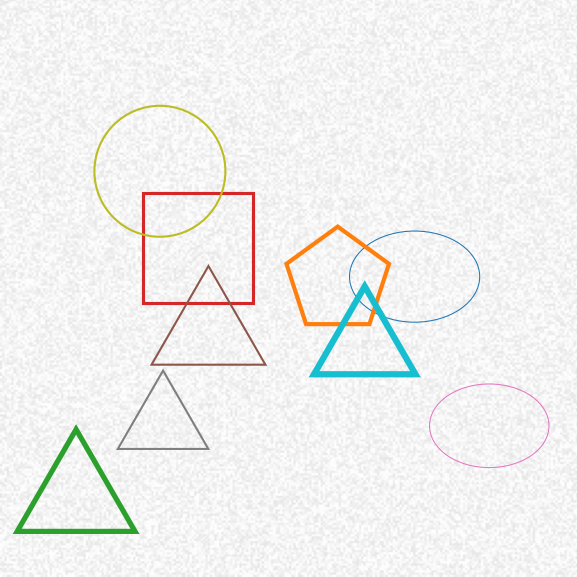[{"shape": "oval", "thickness": 0.5, "radius": 0.56, "center": [0.718, 0.52]}, {"shape": "pentagon", "thickness": 2, "radius": 0.47, "center": [0.585, 0.513]}, {"shape": "triangle", "thickness": 2.5, "radius": 0.59, "center": [0.132, 0.138]}, {"shape": "square", "thickness": 1.5, "radius": 0.48, "center": [0.343, 0.57]}, {"shape": "triangle", "thickness": 1, "radius": 0.57, "center": [0.361, 0.425]}, {"shape": "oval", "thickness": 0.5, "radius": 0.52, "center": [0.847, 0.262]}, {"shape": "triangle", "thickness": 1, "radius": 0.45, "center": [0.282, 0.267]}, {"shape": "circle", "thickness": 1, "radius": 0.57, "center": [0.277, 0.703]}, {"shape": "triangle", "thickness": 3, "radius": 0.51, "center": [0.632, 0.402]}]